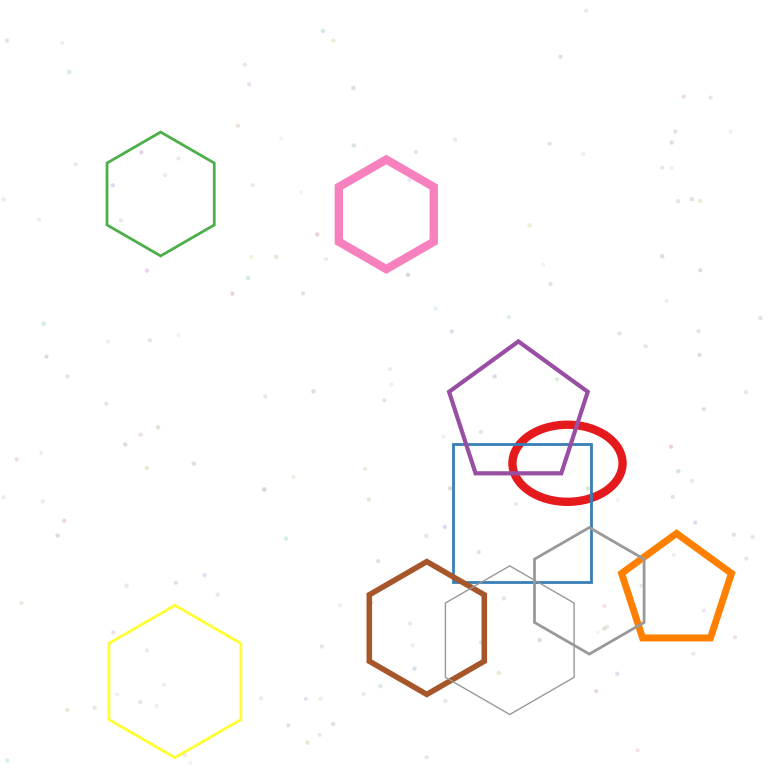[{"shape": "oval", "thickness": 3, "radius": 0.36, "center": [0.737, 0.398]}, {"shape": "square", "thickness": 1, "radius": 0.45, "center": [0.678, 0.334]}, {"shape": "hexagon", "thickness": 1, "radius": 0.4, "center": [0.209, 0.748]}, {"shape": "pentagon", "thickness": 1.5, "radius": 0.47, "center": [0.673, 0.462]}, {"shape": "pentagon", "thickness": 2.5, "radius": 0.38, "center": [0.879, 0.232]}, {"shape": "hexagon", "thickness": 1, "radius": 0.49, "center": [0.227, 0.115]}, {"shape": "hexagon", "thickness": 2, "radius": 0.43, "center": [0.554, 0.184]}, {"shape": "hexagon", "thickness": 3, "radius": 0.36, "center": [0.502, 0.722]}, {"shape": "hexagon", "thickness": 0.5, "radius": 0.48, "center": [0.662, 0.169]}, {"shape": "hexagon", "thickness": 1, "radius": 0.41, "center": [0.765, 0.233]}]